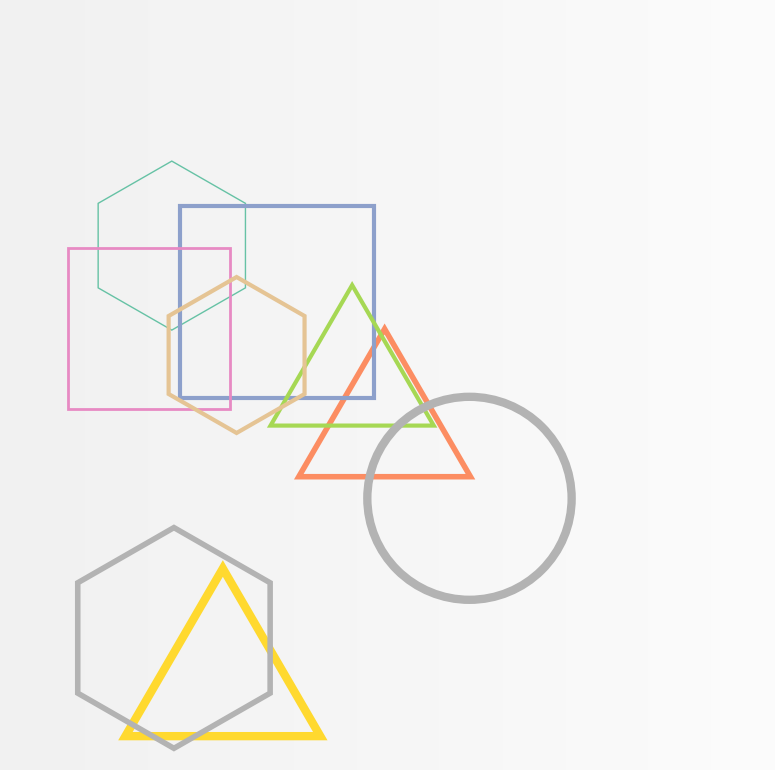[{"shape": "hexagon", "thickness": 0.5, "radius": 0.55, "center": [0.222, 0.681]}, {"shape": "triangle", "thickness": 2, "radius": 0.64, "center": [0.496, 0.445]}, {"shape": "square", "thickness": 1.5, "radius": 0.62, "center": [0.358, 0.608]}, {"shape": "square", "thickness": 1, "radius": 0.52, "center": [0.192, 0.573]}, {"shape": "triangle", "thickness": 1.5, "radius": 0.61, "center": [0.454, 0.508]}, {"shape": "triangle", "thickness": 3, "radius": 0.73, "center": [0.288, 0.117]}, {"shape": "hexagon", "thickness": 1.5, "radius": 0.51, "center": [0.305, 0.539]}, {"shape": "circle", "thickness": 3, "radius": 0.66, "center": [0.606, 0.353]}, {"shape": "hexagon", "thickness": 2, "radius": 0.72, "center": [0.224, 0.171]}]